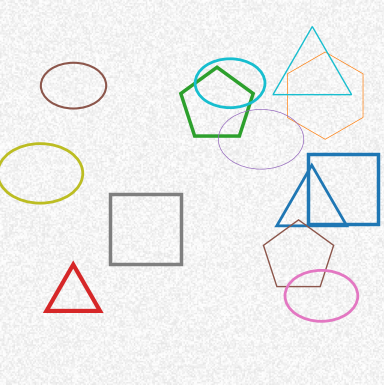[{"shape": "square", "thickness": 2.5, "radius": 0.45, "center": [0.891, 0.509]}, {"shape": "triangle", "thickness": 2, "radius": 0.52, "center": [0.81, 0.466]}, {"shape": "hexagon", "thickness": 0.5, "radius": 0.57, "center": [0.845, 0.752]}, {"shape": "pentagon", "thickness": 2.5, "radius": 0.49, "center": [0.564, 0.727]}, {"shape": "triangle", "thickness": 3, "radius": 0.4, "center": [0.19, 0.233]}, {"shape": "oval", "thickness": 0.5, "radius": 0.55, "center": [0.678, 0.638]}, {"shape": "oval", "thickness": 1.5, "radius": 0.42, "center": [0.191, 0.778]}, {"shape": "pentagon", "thickness": 1, "radius": 0.48, "center": [0.775, 0.333]}, {"shape": "oval", "thickness": 2, "radius": 0.47, "center": [0.835, 0.232]}, {"shape": "square", "thickness": 2.5, "radius": 0.46, "center": [0.378, 0.405]}, {"shape": "oval", "thickness": 2, "radius": 0.55, "center": [0.105, 0.55]}, {"shape": "oval", "thickness": 2, "radius": 0.45, "center": [0.598, 0.784]}, {"shape": "triangle", "thickness": 1, "radius": 0.59, "center": [0.811, 0.813]}]